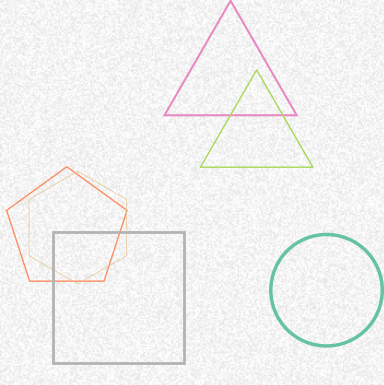[{"shape": "circle", "thickness": 2.5, "radius": 0.72, "center": [0.848, 0.246]}, {"shape": "pentagon", "thickness": 1, "radius": 0.82, "center": [0.174, 0.403]}, {"shape": "triangle", "thickness": 1.5, "radius": 0.99, "center": [0.599, 0.8]}, {"shape": "triangle", "thickness": 1, "radius": 0.84, "center": [0.667, 0.65]}, {"shape": "hexagon", "thickness": 0.5, "radius": 0.73, "center": [0.202, 0.409]}, {"shape": "square", "thickness": 2, "radius": 0.85, "center": [0.308, 0.227]}]